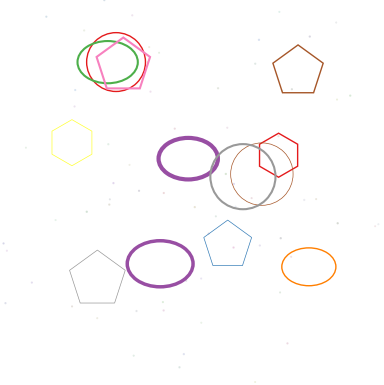[{"shape": "hexagon", "thickness": 1, "radius": 0.29, "center": [0.724, 0.597]}, {"shape": "circle", "thickness": 1, "radius": 0.38, "center": [0.301, 0.839]}, {"shape": "pentagon", "thickness": 0.5, "radius": 0.33, "center": [0.591, 0.363]}, {"shape": "oval", "thickness": 1.5, "radius": 0.39, "center": [0.28, 0.839]}, {"shape": "oval", "thickness": 2.5, "radius": 0.43, "center": [0.416, 0.315]}, {"shape": "oval", "thickness": 3, "radius": 0.39, "center": [0.489, 0.588]}, {"shape": "oval", "thickness": 1, "radius": 0.35, "center": [0.802, 0.307]}, {"shape": "hexagon", "thickness": 0.5, "radius": 0.3, "center": [0.187, 0.629]}, {"shape": "circle", "thickness": 0.5, "radius": 0.41, "center": [0.68, 0.548]}, {"shape": "pentagon", "thickness": 1, "radius": 0.34, "center": [0.774, 0.815]}, {"shape": "pentagon", "thickness": 1.5, "radius": 0.37, "center": [0.32, 0.829]}, {"shape": "circle", "thickness": 1.5, "radius": 0.42, "center": [0.631, 0.541]}, {"shape": "pentagon", "thickness": 0.5, "radius": 0.38, "center": [0.253, 0.274]}]